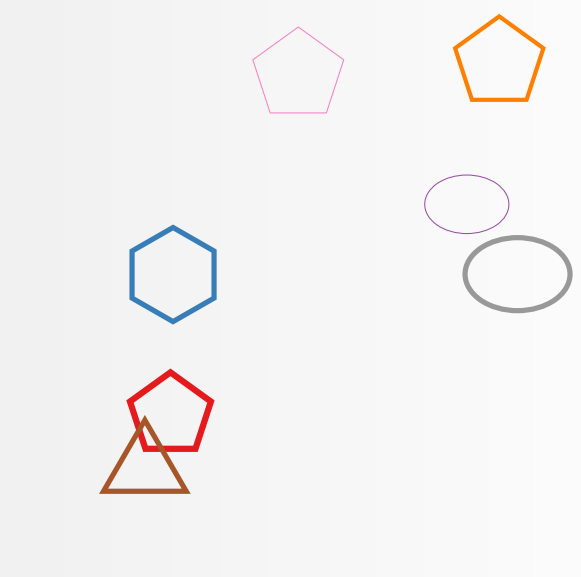[{"shape": "pentagon", "thickness": 3, "radius": 0.37, "center": [0.293, 0.281]}, {"shape": "hexagon", "thickness": 2.5, "radius": 0.41, "center": [0.298, 0.524]}, {"shape": "oval", "thickness": 0.5, "radius": 0.36, "center": [0.803, 0.645]}, {"shape": "pentagon", "thickness": 2, "radius": 0.4, "center": [0.859, 0.891]}, {"shape": "triangle", "thickness": 2.5, "radius": 0.41, "center": [0.249, 0.19]}, {"shape": "pentagon", "thickness": 0.5, "radius": 0.41, "center": [0.513, 0.87]}, {"shape": "oval", "thickness": 2.5, "radius": 0.45, "center": [0.89, 0.524]}]